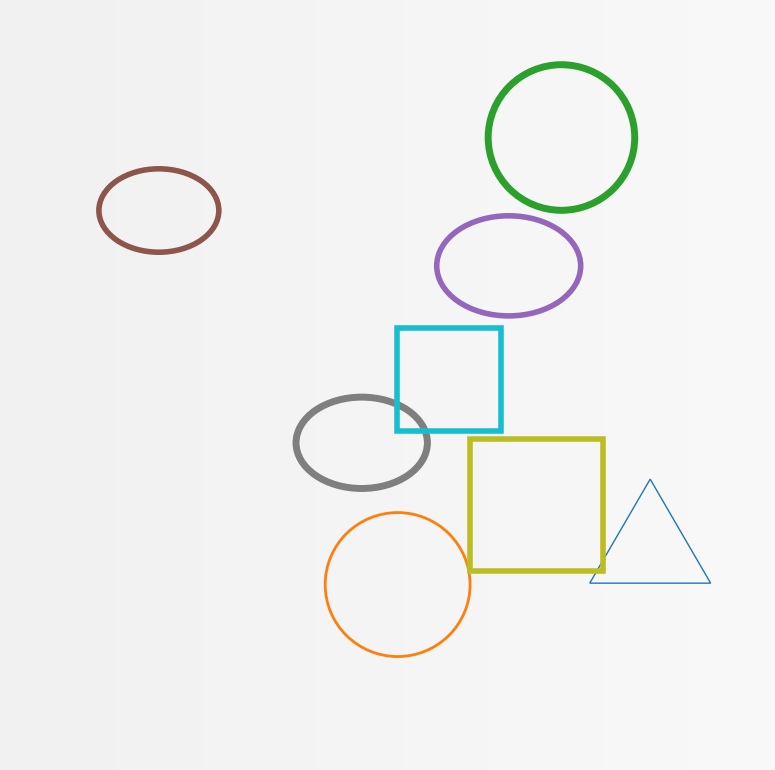[{"shape": "triangle", "thickness": 0.5, "radius": 0.45, "center": [0.839, 0.288]}, {"shape": "circle", "thickness": 1, "radius": 0.47, "center": [0.513, 0.241]}, {"shape": "circle", "thickness": 2.5, "radius": 0.47, "center": [0.724, 0.821]}, {"shape": "oval", "thickness": 2, "radius": 0.46, "center": [0.656, 0.655]}, {"shape": "oval", "thickness": 2, "radius": 0.39, "center": [0.205, 0.727]}, {"shape": "oval", "thickness": 2.5, "radius": 0.42, "center": [0.467, 0.425]}, {"shape": "square", "thickness": 2, "radius": 0.43, "center": [0.693, 0.344]}, {"shape": "square", "thickness": 2, "radius": 0.33, "center": [0.579, 0.507]}]